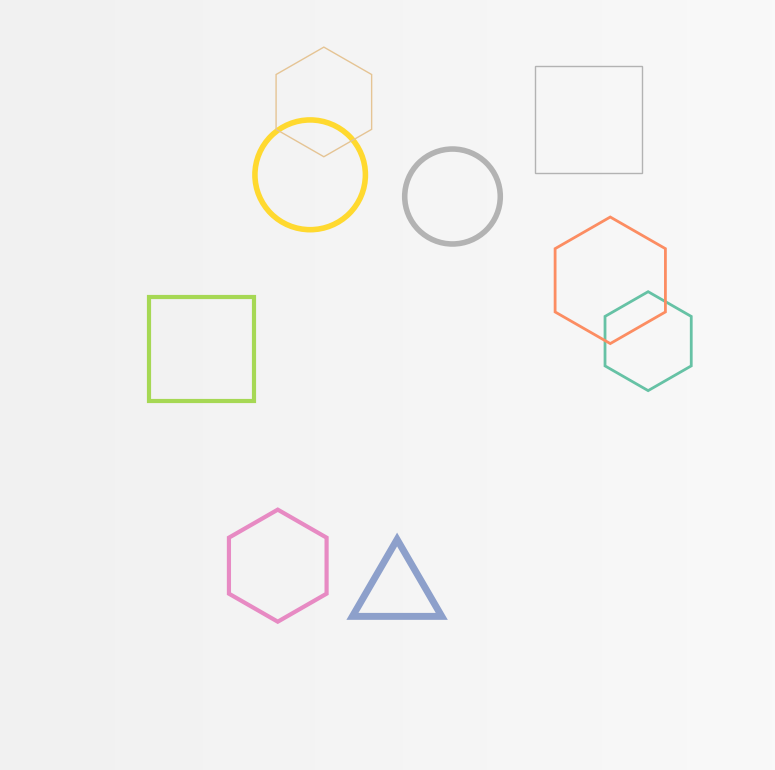[{"shape": "hexagon", "thickness": 1, "radius": 0.32, "center": [0.836, 0.557]}, {"shape": "hexagon", "thickness": 1, "radius": 0.41, "center": [0.787, 0.636]}, {"shape": "triangle", "thickness": 2.5, "radius": 0.33, "center": [0.512, 0.233]}, {"shape": "hexagon", "thickness": 1.5, "radius": 0.36, "center": [0.358, 0.265]}, {"shape": "square", "thickness": 1.5, "radius": 0.34, "center": [0.26, 0.546]}, {"shape": "circle", "thickness": 2, "radius": 0.36, "center": [0.4, 0.773]}, {"shape": "hexagon", "thickness": 0.5, "radius": 0.36, "center": [0.418, 0.868]}, {"shape": "circle", "thickness": 2, "radius": 0.31, "center": [0.584, 0.745]}, {"shape": "square", "thickness": 0.5, "radius": 0.35, "center": [0.759, 0.845]}]